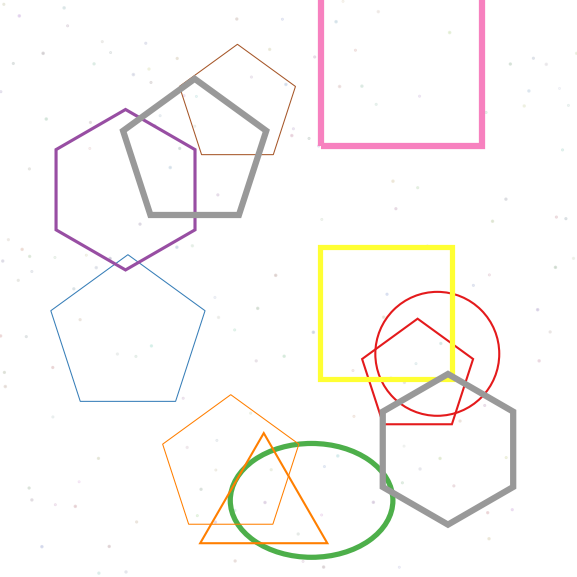[{"shape": "circle", "thickness": 1, "radius": 0.54, "center": [0.757, 0.386]}, {"shape": "pentagon", "thickness": 1, "radius": 0.51, "center": [0.723, 0.346]}, {"shape": "pentagon", "thickness": 0.5, "radius": 0.7, "center": [0.222, 0.418]}, {"shape": "oval", "thickness": 2.5, "radius": 0.7, "center": [0.54, 0.133]}, {"shape": "hexagon", "thickness": 1.5, "radius": 0.69, "center": [0.217, 0.671]}, {"shape": "triangle", "thickness": 1, "radius": 0.64, "center": [0.457, 0.122]}, {"shape": "pentagon", "thickness": 0.5, "radius": 0.62, "center": [0.4, 0.192]}, {"shape": "square", "thickness": 2.5, "radius": 0.57, "center": [0.668, 0.457]}, {"shape": "pentagon", "thickness": 0.5, "radius": 0.53, "center": [0.411, 0.817]}, {"shape": "square", "thickness": 3, "radius": 0.7, "center": [0.695, 0.886]}, {"shape": "pentagon", "thickness": 3, "radius": 0.65, "center": [0.337, 0.732]}, {"shape": "hexagon", "thickness": 3, "radius": 0.65, "center": [0.776, 0.221]}]